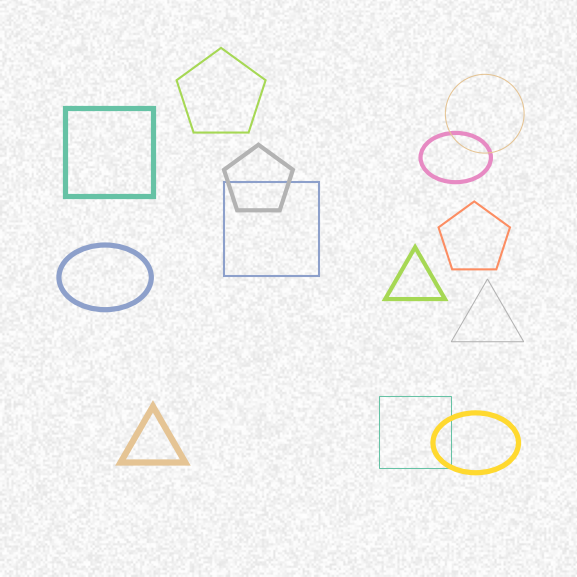[{"shape": "square", "thickness": 0.5, "radius": 0.31, "center": [0.719, 0.252]}, {"shape": "square", "thickness": 2.5, "radius": 0.38, "center": [0.19, 0.737]}, {"shape": "pentagon", "thickness": 1, "radius": 0.33, "center": [0.821, 0.585]}, {"shape": "square", "thickness": 1, "radius": 0.41, "center": [0.47, 0.603]}, {"shape": "oval", "thickness": 2.5, "radius": 0.4, "center": [0.182, 0.519]}, {"shape": "oval", "thickness": 2, "radius": 0.3, "center": [0.789, 0.726]}, {"shape": "pentagon", "thickness": 1, "radius": 0.41, "center": [0.383, 0.835]}, {"shape": "triangle", "thickness": 2, "radius": 0.3, "center": [0.719, 0.511]}, {"shape": "oval", "thickness": 2.5, "radius": 0.37, "center": [0.824, 0.232]}, {"shape": "circle", "thickness": 0.5, "radius": 0.34, "center": [0.839, 0.802]}, {"shape": "triangle", "thickness": 3, "radius": 0.32, "center": [0.265, 0.231]}, {"shape": "pentagon", "thickness": 2, "radius": 0.31, "center": [0.448, 0.686]}, {"shape": "triangle", "thickness": 0.5, "radius": 0.36, "center": [0.844, 0.444]}]